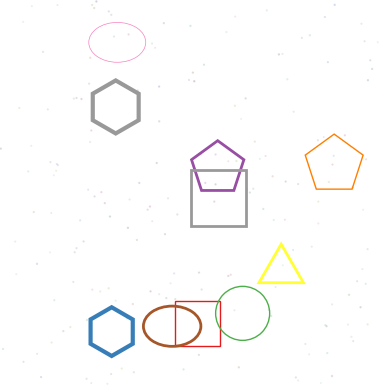[{"shape": "square", "thickness": 1, "radius": 0.29, "center": [0.512, 0.16]}, {"shape": "hexagon", "thickness": 3, "radius": 0.32, "center": [0.29, 0.139]}, {"shape": "circle", "thickness": 1, "radius": 0.35, "center": [0.63, 0.186]}, {"shape": "pentagon", "thickness": 2, "radius": 0.36, "center": [0.565, 0.563]}, {"shape": "pentagon", "thickness": 1, "radius": 0.4, "center": [0.868, 0.573]}, {"shape": "triangle", "thickness": 2, "radius": 0.33, "center": [0.73, 0.299]}, {"shape": "oval", "thickness": 2, "radius": 0.37, "center": [0.447, 0.153]}, {"shape": "oval", "thickness": 0.5, "radius": 0.37, "center": [0.305, 0.89]}, {"shape": "hexagon", "thickness": 3, "radius": 0.34, "center": [0.301, 0.722]}, {"shape": "square", "thickness": 2, "radius": 0.36, "center": [0.568, 0.486]}]